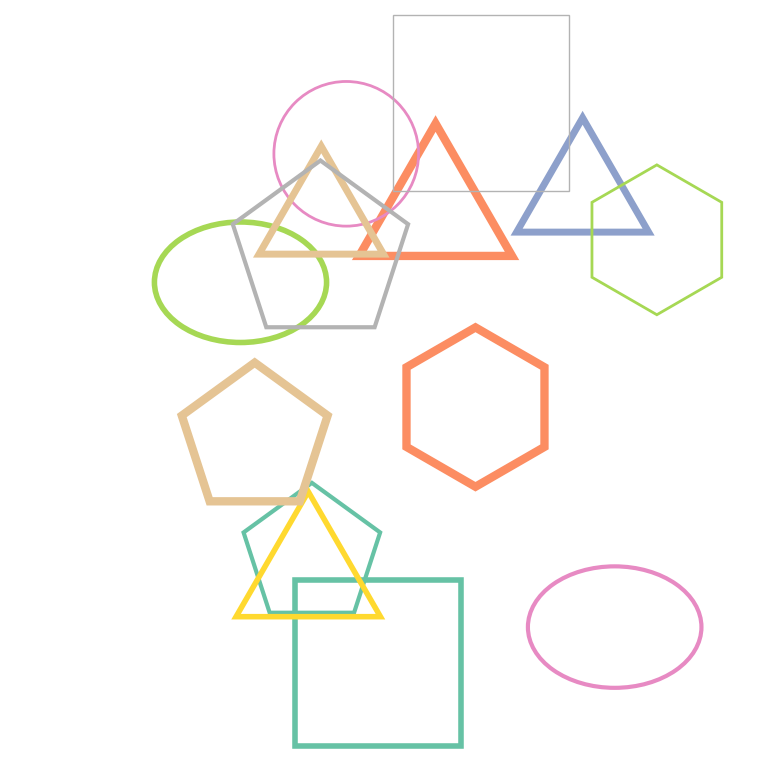[{"shape": "pentagon", "thickness": 1.5, "radius": 0.47, "center": [0.405, 0.28]}, {"shape": "square", "thickness": 2, "radius": 0.54, "center": [0.491, 0.139]}, {"shape": "triangle", "thickness": 3, "radius": 0.57, "center": [0.566, 0.725]}, {"shape": "hexagon", "thickness": 3, "radius": 0.52, "center": [0.618, 0.471]}, {"shape": "triangle", "thickness": 2.5, "radius": 0.49, "center": [0.757, 0.748]}, {"shape": "circle", "thickness": 1, "radius": 0.47, "center": [0.45, 0.8]}, {"shape": "oval", "thickness": 1.5, "radius": 0.56, "center": [0.798, 0.186]}, {"shape": "oval", "thickness": 2, "radius": 0.56, "center": [0.312, 0.633]}, {"shape": "hexagon", "thickness": 1, "radius": 0.49, "center": [0.853, 0.689]}, {"shape": "triangle", "thickness": 2, "radius": 0.54, "center": [0.4, 0.253]}, {"shape": "triangle", "thickness": 2.5, "radius": 0.47, "center": [0.417, 0.717]}, {"shape": "pentagon", "thickness": 3, "radius": 0.5, "center": [0.331, 0.43]}, {"shape": "pentagon", "thickness": 1.5, "radius": 0.6, "center": [0.416, 0.672]}, {"shape": "square", "thickness": 0.5, "radius": 0.57, "center": [0.624, 0.866]}]